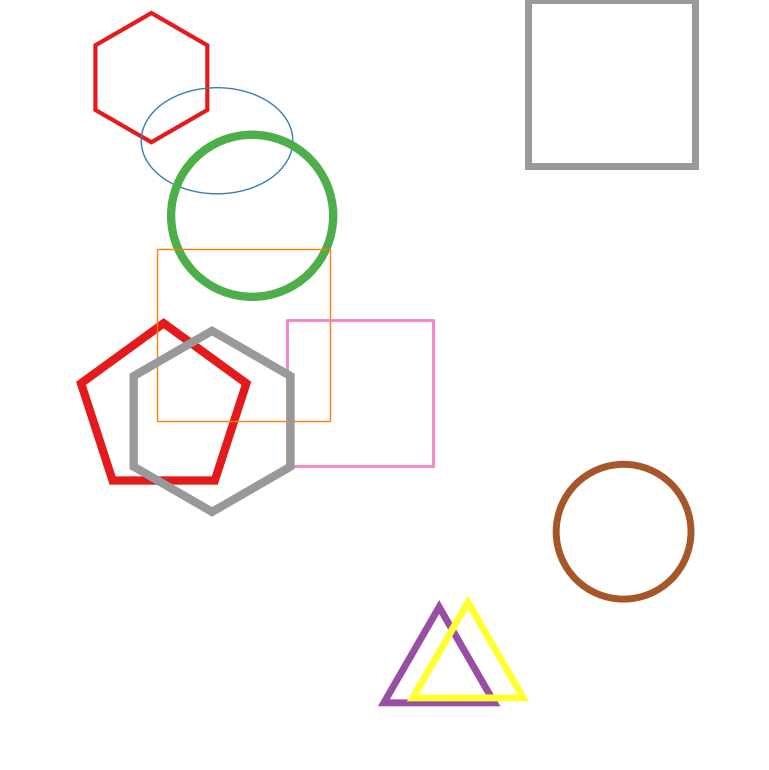[{"shape": "pentagon", "thickness": 3, "radius": 0.56, "center": [0.213, 0.467]}, {"shape": "hexagon", "thickness": 1.5, "radius": 0.42, "center": [0.197, 0.899]}, {"shape": "oval", "thickness": 0.5, "radius": 0.49, "center": [0.282, 0.817]}, {"shape": "circle", "thickness": 3, "radius": 0.53, "center": [0.327, 0.72]}, {"shape": "triangle", "thickness": 2.5, "radius": 0.41, "center": [0.57, 0.129]}, {"shape": "square", "thickness": 0.5, "radius": 0.56, "center": [0.316, 0.565]}, {"shape": "triangle", "thickness": 2.5, "radius": 0.41, "center": [0.608, 0.135]}, {"shape": "circle", "thickness": 2.5, "radius": 0.44, "center": [0.81, 0.309]}, {"shape": "square", "thickness": 1, "radius": 0.47, "center": [0.468, 0.49]}, {"shape": "hexagon", "thickness": 3, "radius": 0.59, "center": [0.275, 0.453]}, {"shape": "square", "thickness": 2.5, "radius": 0.54, "center": [0.794, 0.892]}]